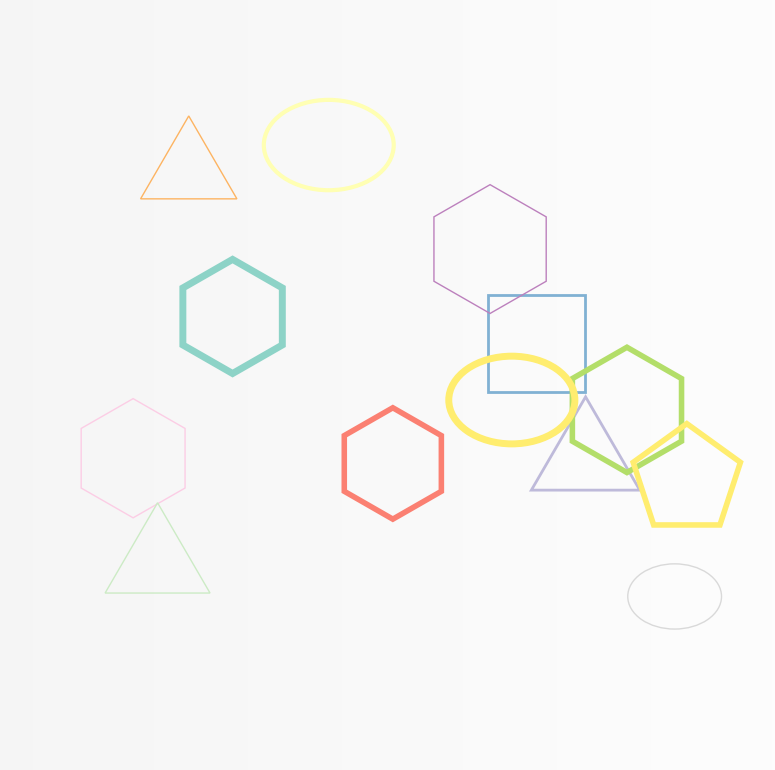[{"shape": "hexagon", "thickness": 2.5, "radius": 0.37, "center": [0.3, 0.589]}, {"shape": "oval", "thickness": 1.5, "radius": 0.42, "center": [0.424, 0.812]}, {"shape": "triangle", "thickness": 1, "radius": 0.4, "center": [0.756, 0.404]}, {"shape": "hexagon", "thickness": 2, "radius": 0.36, "center": [0.507, 0.398]}, {"shape": "square", "thickness": 1, "radius": 0.31, "center": [0.692, 0.554]}, {"shape": "triangle", "thickness": 0.5, "radius": 0.36, "center": [0.244, 0.778]}, {"shape": "hexagon", "thickness": 2, "radius": 0.41, "center": [0.809, 0.468]}, {"shape": "hexagon", "thickness": 0.5, "radius": 0.39, "center": [0.172, 0.405]}, {"shape": "oval", "thickness": 0.5, "radius": 0.3, "center": [0.871, 0.225]}, {"shape": "hexagon", "thickness": 0.5, "radius": 0.42, "center": [0.632, 0.677]}, {"shape": "triangle", "thickness": 0.5, "radius": 0.39, "center": [0.203, 0.269]}, {"shape": "oval", "thickness": 2.5, "radius": 0.41, "center": [0.66, 0.48]}, {"shape": "pentagon", "thickness": 2, "radius": 0.36, "center": [0.886, 0.377]}]